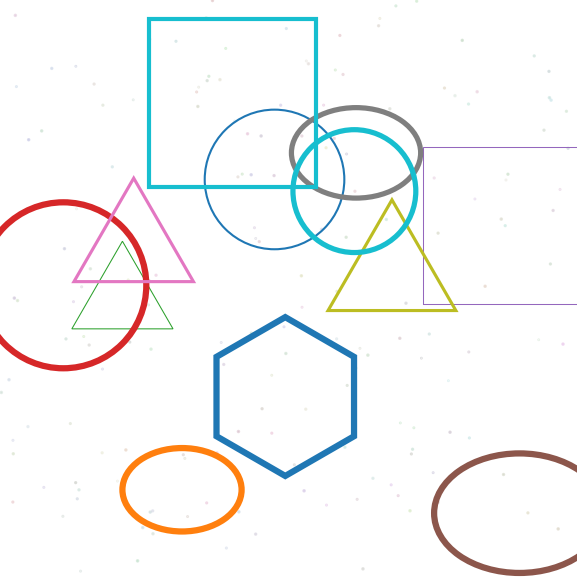[{"shape": "hexagon", "thickness": 3, "radius": 0.69, "center": [0.494, 0.312]}, {"shape": "circle", "thickness": 1, "radius": 0.6, "center": [0.475, 0.688]}, {"shape": "oval", "thickness": 3, "radius": 0.52, "center": [0.315, 0.151]}, {"shape": "triangle", "thickness": 0.5, "radius": 0.51, "center": [0.212, 0.48]}, {"shape": "circle", "thickness": 3, "radius": 0.72, "center": [0.11, 0.505]}, {"shape": "square", "thickness": 0.5, "radius": 0.68, "center": [0.869, 0.608]}, {"shape": "oval", "thickness": 3, "radius": 0.74, "center": [0.9, 0.111]}, {"shape": "triangle", "thickness": 1.5, "radius": 0.6, "center": [0.232, 0.571]}, {"shape": "oval", "thickness": 2.5, "radius": 0.56, "center": [0.617, 0.734]}, {"shape": "triangle", "thickness": 1.5, "radius": 0.64, "center": [0.679, 0.525]}, {"shape": "square", "thickness": 2, "radius": 0.72, "center": [0.402, 0.821]}, {"shape": "circle", "thickness": 2.5, "radius": 0.53, "center": [0.614, 0.668]}]